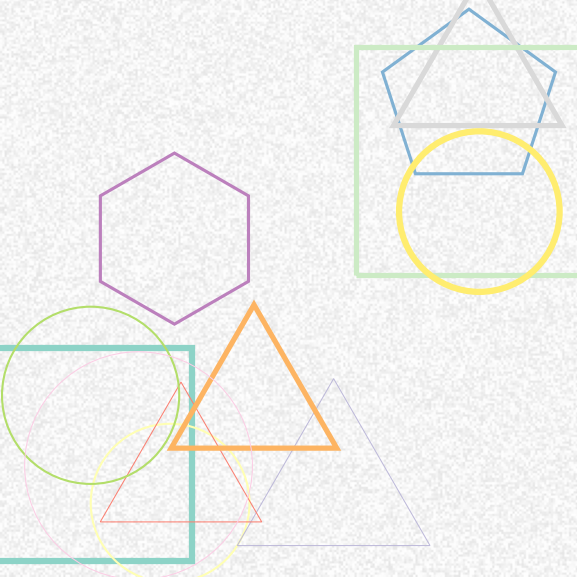[{"shape": "square", "thickness": 3, "radius": 0.92, "center": [0.149, 0.212]}, {"shape": "circle", "thickness": 1, "radius": 0.69, "center": [0.295, 0.128]}, {"shape": "triangle", "thickness": 0.5, "radius": 0.96, "center": [0.578, 0.151]}, {"shape": "triangle", "thickness": 0.5, "radius": 0.81, "center": [0.313, 0.176]}, {"shape": "pentagon", "thickness": 1.5, "radius": 0.79, "center": [0.812, 0.826]}, {"shape": "triangle", "thickness": 2.5, "radius": 0.83, "center": [0.44, 0.306]}, {"shape": "circle", "thickness": 1, "radius": 0.77, "center": [0.157, 0.315]}, {"shape": "circle", "thickness": 0.5, "radius": 0.99, "center": [0.24, 0.193]}, {"shape": "triangle", "thickness": 2.5, "radius": 0.84, "center": [0.827, 0.866]}, {"shape": "hexagon", "thickness": 1.5, "radius": 0.74, "center": [0.302, 0.586]}, {"shape": "square", "thickness": 2.5, "radius": 0.99, "center": [0.815, 0.72]}, {"shape": "circle", "thickness": 3, "radius": 0.7, "center": [0.83, 0.633]}]